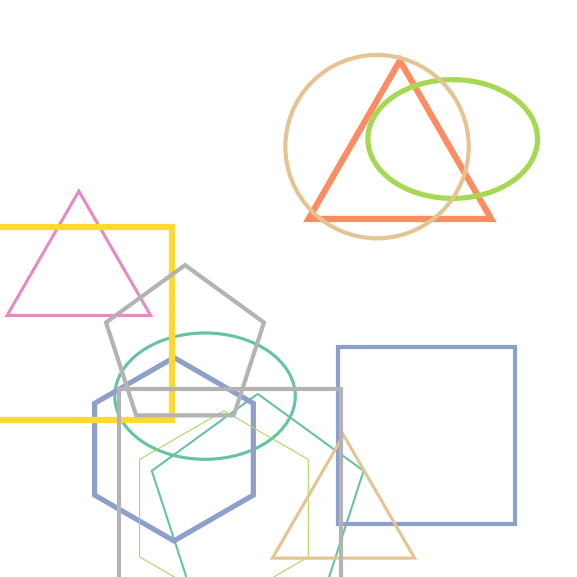[{"shape": "oval", "thickness": 1.5, "radius": 0.78, "center": [0.355, 0.313]}, {"shape": "pentagon", "thickness": 1, "radius": 0.96, "center": [0.446, 0.124]}, {"shape": "triangle", "thickness": 3, "radius": 0.91, "center": [0.692, 0.711]}, {"shape": "square", "thickness": 2, "radius": 0.77, "center": [0.739, 0.245]}, {"shape": "hexagon", "thickness": 2.5, "radius": 0.79, "center": [0.301, 0.221]}, {"shape": "triangle", "thickness": 1.5, "radius": 0.72, "center": [0.137, 0.525]}, {"shape": "hexagon", "thickness": 0.5, "radius": 0.84, "center": [0.388, 0.119]}, {"shape": "oval", "thickness": 2.5, "radius": 0.73, "center": [0.784, 0.758]}, {"shape": "square", "thickness": 3, "radius": 0.83, "center": [0.131, 0.439]}, {"shape": "triangle", "thickness": 1.5, "radius": 0.71, "center": [0.595, 0.104]}, {"shape": "circle", "thickness": 2, "radius": 0.79, "center": [0.653, 0.745]}, {"shape": "square", "thickness": 2, "radius": 0.96, "center": [0.398, 0.134]}, {"shape": "pentagon", "thickness": 2, "radius": 0.72, "center": [0.32, 0.396]}]